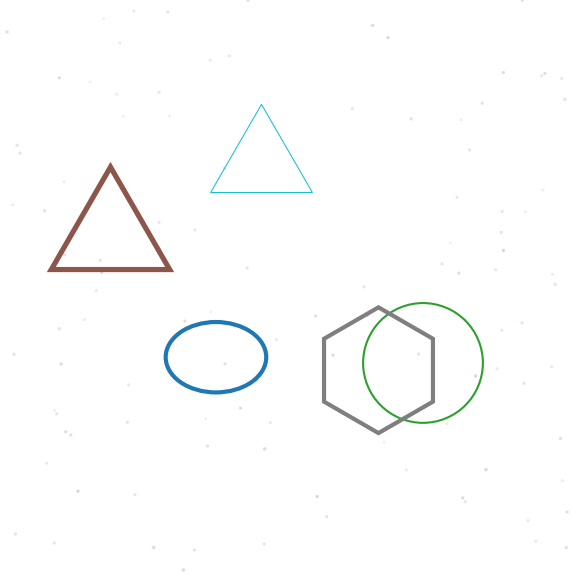[{"shape": "oval", "thickness": 2, "radius": 0.44, "center": [0.374, 0.381]}, {"shape": "circle", "thickness": 1, "radius": 0.52, "center": [0.732, 0.371]}, {"shape": "triangle", "thickness": 2.5, "radius": 0.59, "center": [0.191, 0.592]}, {"shape": "hexagon", "thickness": 2, "radius": 0.54, "center": [0.655, 0.358]}, {"shape": "triangle", "thickness": 0.5, "radius": 0.51, "center": [0.453, 0.717]}]